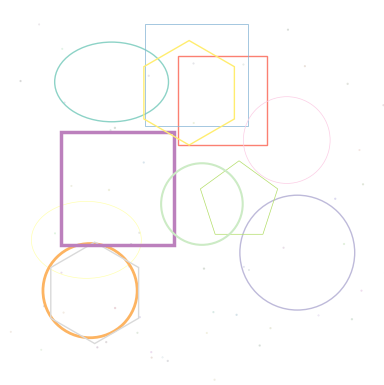[{"shape": "oval", "thickness": 1, "radius": 0.74, "center": [0.29, 0.787]}, {"shape": "oval", "thickness": 0.5, "radius": 0.71, "center": [0.224, 0.377]}, {"shape": "circle", "thickness": 1, "radius": 0.75, "center": [0.772, 0.344]}, {"shape": "square", "thickness": 1, "radius": 0.58, "center": [0.579, 0.738]}, {"shape": "square", "thickness": 0.5, "radius": 0.67, "center": [0.511, 0.805]}, {"shape": "circle", "thickness": 2, "radius": 0.61, "center": [0.234, 0.245]}, {"shape": "pentagon", "thickness": 0.5, "radius": 0.53, "center": [0.621, 0.477]}, {"shape": "circle", "thickness": 0.5, "radius": 0.56, "center": [0.745, 0.636]}, {"shape": "hexagon", "thickness": 1, "radius": 0.66, "center": [0.246, 0.239]}, {"shape": "square", "thickness": 2.5, "radius": 0.73, "center": [0.304, 0.511]}, {"shape": "circle", "thickness": 1.5, "radius": 0.53, "center": [0.524, 0.47]}, {"shape": "hexagon", "thickness": 1, "radius": 0.68, "center": [0.491, 0.759]}]